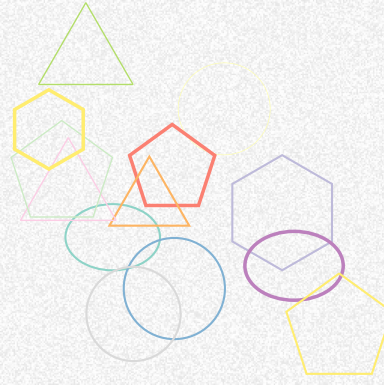[{"shape": "oval", "thickness": 1.5, "radius": 0.61, "center": [0.293, 0.384]}, {"shape": "circle", "thickness": 0.5, "radius": 0.6, "center": [0.582, 0.717]}, {"shape": "hexagon", "thickness": 1.5, "radius": 0.75, "center": [0.733, 0.448]}, {"shape": "pentagon", "thickness": 2.5, "radius": 0.58, "center": [0.447, 0.56]}, {"shape": "circle", "thickness": 1.5, "radius": 0.66, "center": [0.453, 0.251]}, {"shape": "triangle", "thickness": 1.5, "radius": 0.6, "center": [0.388, 0.474]}, {"shape": "triangle", "thickness": 1, "radius": 0.71, "center": [0.223, 0.851]}, {"shape": "triangle", "thickness": 1, "radius": 0.72, "center": [0.177, 0.499]}, {"shape": "circle", "thickness": 1.5, "radius": 0.61, "center": [0.347, 0.185]}, {"shape": "oval", "thickness": 2.5, "radius": 0.64, "center": [0.764, 0.31]}, {"shape": "pentagon", "thickness": 1, "radius": 0.69, "center": [0.16, 0.548]}, {"shape": "pentagon", "thickness": 1.5, "radius": 0.72, "center": [0.881, 0.146]}, {"shape": "hexagon", "thickness": 2.5, "radius": 0.51, "center": [0.127, 0.664]}]